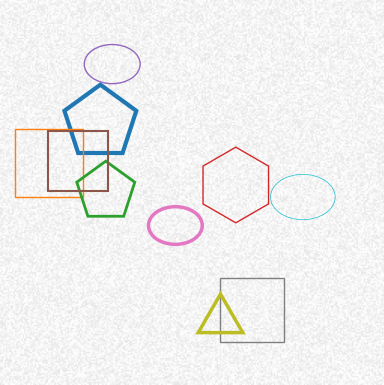[{"shape": "pentagon", "thickness": 3, "radius": 0.49, "center": [0.261, 0.682]}, {"shape": "square", "thickness": 1, "radius": 0.44, "center": [0.127, 0.577]}, {"shape": "pentagon", "thickness": 2, "radius": 0.4, "center": [0.275, 0.502]}, {"shape": "hexagon", "thickness": 1, "radius": 0.49, "center": [0.612, 0.519]}, {"shape": "oval", "thickness": 1, "radius": 0.36, "center": [0.291, 0.834]}, {"shape": "square", "thickness": 1.5, "radius": 0.39, "center": [0.203, 0.583]}, {"shape": "oval", "thickness": 2.5, "radius": 0.35, "center": [0.456, 0.414]}, {"shape": "square", "thickness": 1, "radius": 0.42, "center": [0.654, 0.195]}, {"shape": "triangle", "thickness": 2.5, "radius": 0.33, "center": [0.573, 0.169]}, {"shape": "oval", "thickness": 0.5, "radius": 0.42, "center": [0.787, 0.488]}]